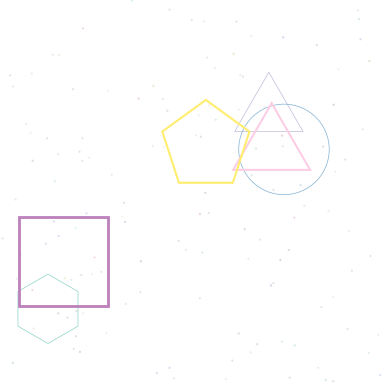[{"shape": "hexagon", "thickness": 0.5, "radius": 0.45, "center": [0.125, 0.198]}, {"shape": "triangle", "thickness": 0.5, "radius": 0.51, "center": [0.698, 0.71]}, {"shape": "circle", "thickness": 0.5, "radius": 0.59, "center": [0.738, 0.612]}, {"shape": "triangle", "thickness": 1.5, "radius": 0.58, "center": [0.706, 0.616]}, {"shape": "square", "thickness": 2, "radius": 0.58, "center": [0.165, 0.321]}, {"shape": "pentagon", "thickness": 1.5, "radius": 0.59, "center": [0.535, 0.621]}]